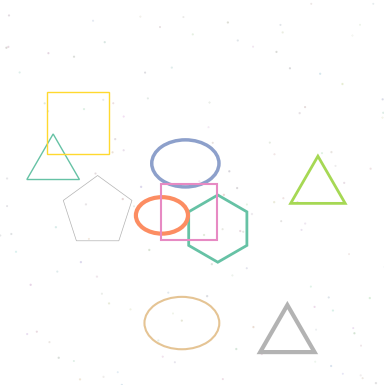[{"shape": "hexagon", "thickness": 2, "radius": 0.44, "center": [0.566, 0.406]}, {"shape": "triangle", "thickness": 1, "radius": 0.39, "center": [0.138, 0.573]}, {"shape": "oval", "thickness": 3, "radius": 0.34, "center": [0.421, 0.441]}, {"shape": "oval", "thickness": 2.5, "radius": 0.44, "center": [0.481, 0.576]}, {"shape": "square", "thickness": 1.5, "radius": 0.36, "center": [0.492, 0.449]}, {"shape": "triangle", "thickness": 2, "radius": 0.41, "center": [0.826, 0.513]}, {"shape": "square", "thickness": 1, "radius": 0.4, "center": [0.202, 0.68]}, {"shape": "oval", "thickness": 1.5, "radius": 0.49, "center": [0.472, 0.161]}, {"shape": "triangle", "thickness": 3, "radius": 0.41, "center": [0.746, 0.126]}, {"shape": "pentagon", "thickness": 0.5, "radius": 0.47, "center": [0.254, 0.45]}]